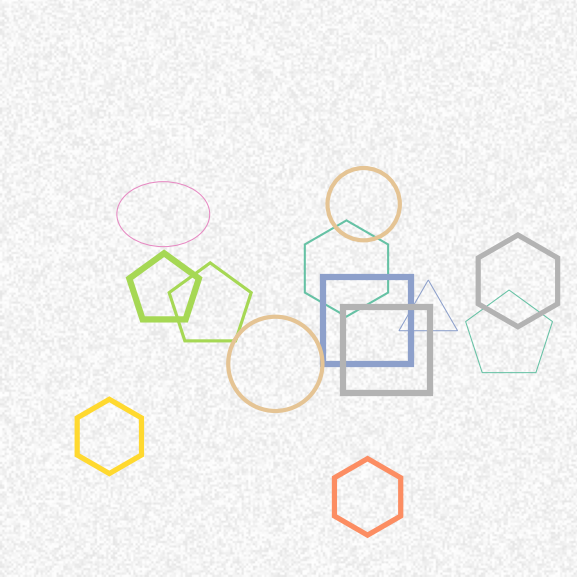[{"shape": "hexagon", "thickness": 1, "radius": 0.42, "center": [0.6, 0.534]}, {"shape": "pentagon", "thickness": 0.5, "radius": 0.4, "center": [0.881, 0.418]}, {"shape": "hexagon", "thickness": 2.5, "radius": 0.33, "center": [0.637, 0.139]}, {"shape": "triangle", "thickness": 0.5, "radius": 0.29, "center": [0.742, 0.456]}, {"shape": "square", "thickness": 3, "radius": 0.38, "center": [0.635, 0.444]}, {"shape": "oval", "thickness": 0.5, "radius": 0.4, "center": [0.283, 0.628]}, {"shape": "pentagon", "thickness": 3, "radius": 0.32, "center": [0.284, 0.497]}, {"shape": "pentagon", "thickness": 1.5, "radius": 0.37, "center": [0.364, 0.469]}, {"shape": "hexagon", "thickness": 2.5, "radius": 0.32, "center": [0.189, 0.243]}, {"shape": "circle", "thickness": 2, "radius": 0.31, "center": [0.63, 0.646]}, {"shape": "circle", "thickness": 2, "radius": 0.41, "center": [0.477, 0.369]}, {"shape": "square", "thickness": 3, "radius": 0.37, "center": [0.669, 0.393]}, {"shape": "hexagon", "thickness": 2.5, "radius": 0.4, "center": [0.897, 0.513]}]